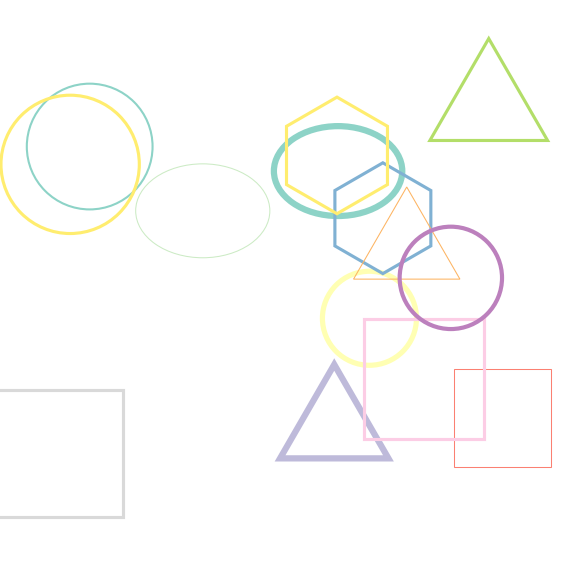[{"shape": "oval", "thickness": 3, "radius": 0.56, "center": [0.585, 0.703]}, {"shape": "circle", "thickness": 1, "radius": 0.54, "center": [0.155, 0.745]}, {"shape": "circle", "thickness": 2.5, "radius": 0.41, "center": [0.64, 0.448]}, {"shape": "triangle", "thickness": 3, "radius": 0.54, "center": [0.579, 0.26]}, {"shape": "square", "thickness": 0.5, "radius": 0.42, "center": [0.87, 0.275]}, {"shape": "hexagon", "thickness": 1.5, "radius": 0.48, "center": [0.663, 0.621]}, {"shape": "triangle", "thickness": 0.5, "radius": 0.53, "center": [0.704, 0.569]}, {"shape": "triangle", "thickness": 1.5, "radius": 0.59, "center": [0.846, 0.815]}, {"shape": "square", "thickness": 1.5, "radius": 0.52, "center": [0.734, 0.343]}, {"shape": "square", "thickness": 1.5, "radius": 0.55, "center": [0.103, 0.214]}, {"shape": "circle", "thickness": 2, "radius": 0.44, "center": [0.781, 0.518]}, {"shape": "oval", "thickness": 0.5, "radius": 0.58, "center": [0.351, 0.634]}, {"shape": "circle", "thickness": 1.5, "radius": 0.6, "center": [0.121, 0.715]}, {"shape": "hexagon", "thickness": 1.5, "radius": 0.5, "center": [0.584, 0.73]}]